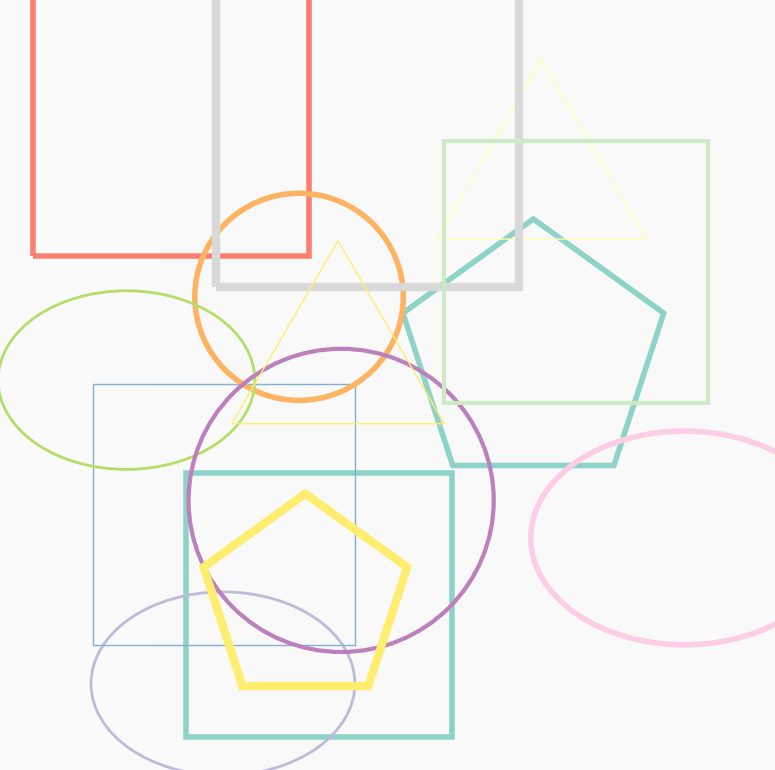[{"shape": "square", "thickness": 2, "radius": 0.86, "center": [0.412, 0.214]}, {"shape": "pentagon", "thickness": 2, "radius": 0.88, "center": [0.688, 0.539]}, {"shape": "triangle", "thickness": 0.5, "radius": 0.78, "center": [0.699, 0.767]}, {"shape": "oval", "thickness": 1, "radius": 0.85, "center": [0.288, 0.112]}, {"shape": "square", "thickness": 2, "radius": 0.89, "center": [0.221, 0.845]}, {"shape": "square", "thickness": 0.5, "radius": 0.85, "center": [0.289, 0.332]}, {"shape": "circle", "thickness": 2, "radius": 0.67, "center": [0.386, 0.614]}, {"shape": "oval", "thickness": 1, "radius": 0.83, "center": [0.163, 0.506]}, {"shape": "oval", "thickness": 2, "radius": 0.99, "center": [0.883, 0.301]}, {"shape": "square", "thickness": 3, "radius": 0.98, "center": [0.474, 0.823]}, {"shape": "circle", "thickness": 1.5, "radius": 0.98, "center": [0.44, 0.35]}, {"shape": "square", "thickness": 1.5, "radius": 0.85, "center": [0.743, 0.647]}, {"shape": "pentagon", "thickness": 3, "radius": 0.69, "center": [0.394, 0.221]}, {"shape": "triangle", "thickness": 0.5, "radius": 0.79, "center": [0.436, 0.529]}]